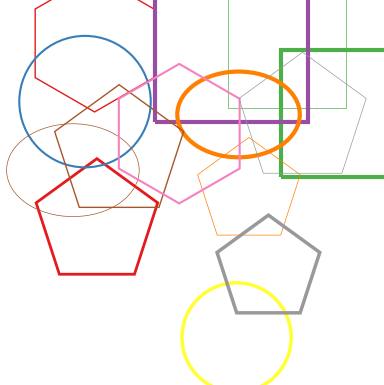[{"shape": "hexagon", "thickness": 1, "radius": 0.89, "center": [0.246, 0.887]}, {"shape": "pentagon", "thickness": 2, "radius": 0.83, "center": [0.252, 0.422]}, {"shape": "circle", "thickness": 1.5, "radius": 0.85, "center": [0.221, 0.736]}, {"shape": "square", "thickness": 0.5, "radius": 0.77, "center": [0.746, 0.872]}, {"shape": "square", "thickness": 3, "radius": 0.83, "center": [0.894, 0.706]}, {"shape": "square", "thickness": 3, "radius": 0.99, "center": [0.601, 0.881]}, {"shape": "oval", "thickness": 3, "radius": 0.8, "center": [0.62, 0.703]}, {"shape": "pentagon", "thickness": 0.5, "radius": 0.7, "center": [0.647, 0.503]}, {"shape": "circle", "thickness": 2.5, "radius": 0.71, "center": [0.614, 0.123]}, {"shape": "pentagon", "thickness": 1, "radius": 0.88, "center": [0.309, 0.604]}, {"shape": "oval", "thickness": 0.5, "radius": 0.86, "center": [0.189, 0.558]}, {"shape": "hexagon", "thickness": 1.5, "radius": 0.91, "center": [0.466, 0.653]}, {"shape": "pentagon", "thickness": 0.5, "radius": 0.87, "center": [0.786, 0.691]}, {"shape": "pentagon", "thickness": 2.5, "radius": 0.7, "center": [0.697, 0.301]}]